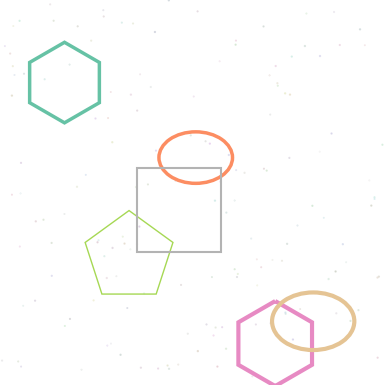[{"shape": "hexagon", "thickness": 2.5, "radius": 0.52, "center": [0.168, 0.786]}, {"shape": "oval", "thickness": 2.5, "radius": 0.48, "center": [0.508, 0.591]}, {"shape": "hexagon", "thickness": 3, "radius": 0.55, "center": [0.715, 0.108]}, {"shape": "pentagon", "thickness": 1, "radius": 0.6, "center": [0.335, 0.333]}, {"shape": "oval", "thickness": 3, "radius": 0.53, "center": [0.813, 0.166]}, {"shape": "square", "thickness": 1.5, "radius": 0.54, "center": [0.465, 0.455]}]